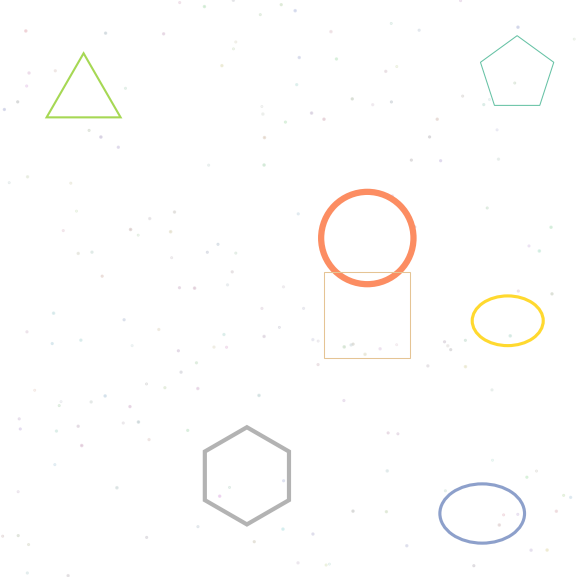[{"shape": "pentagon", "thickness": 0.5, "radius": 0.33, "center": [0.895, 0.871]}, {"shape": "circle", "thickness": 3, "radius": 0.4, "center": [0.636, 0.587]}, {"shape": "oval", "thickness": 1.5, "radius": 0.37, "center": [0.835, 0.11]}, {"shape": "triangle", "thickness": 1, "radius": 0.37, "center": [0.145, 0.833]}, {"shape": "oval", "thickness": 1.5, "radius": 0.31, "center": [0.879, 0.444]}, {"shape": "square", "thickness": 0.5, "radius": 0.37, "center": [0.635, 0.453]}, {"shape": "hexagon", "thickness": 2, "radius": 0.42, "center": [0.428, 0.175]}]